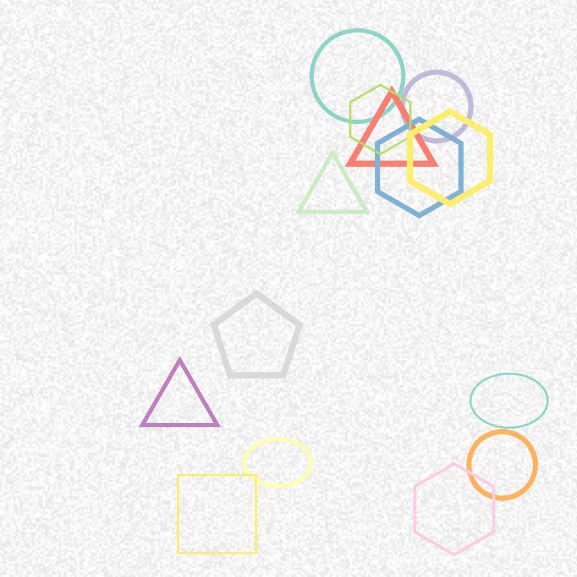[{"shape": "oval", "thickness": 1, "radius": 0.33, "center": [0.882, 0.305]}, {"shape": "circle", "thickness": 2, "radius": 0.4, "center": [0.619, 0.867]}, {"shape": "oval", "thickness": 2, "radius": 0.29, "center": [0.481, 0.198]}, {"shape": "circle", "thickness": 2.5, "radius": 0.3, "center": [0.756, 0.815]}, {"shape": "triangle", "thickness": 3, "radius": 0.42, "center": [0.679, 0.757]}, {"shape": "hexagon", "thickness": 2.5, "radius": 0.42, "center": [0.726, 0.709]}, {"shape": "circle", "thickness": 2.5, "radius": 0.29, "center": [0.87, 0.194]}, {"shape": "hexagon", "thickness": 1, "radius": 0.3, "center": [0.659, 0.792]}, {"shape": "hexagon", "thickness": 1.5, "radius": 0.39, "center": [0.787, 0.117]}, {"shape": "pentagon", "thickness": 3, "radius": 0.39, "center": [0.444, 0.413]}, {"shape": "triangle", "thickness": 2, "radius": 0.38, "center": [0.311, 0.301]}, {"shape": "triangle", "thickness": 2, "radius": 0.34, "center": [0.576, 0.666]}, {"shape": "square", "thickness": 1, "radius": 0.34, "center": [0.376, 0.11]}, {"shape": "hexagon", "thickness": 3, "radius": 0.4, "center": [0.779, 0.726]}]